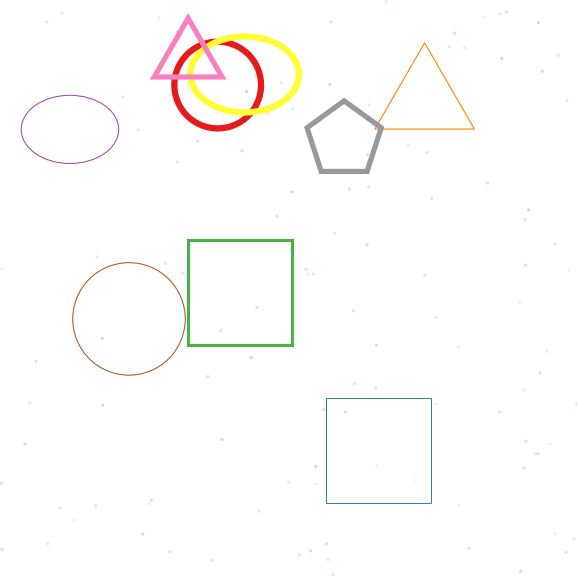[{"shape": "circle", "thickness": 3, "radius": 0.38, "center": [0.377, 0.852]}, {"shape": "square", "thickness": 0.5, "radius": 0.46, "center": [0.655, 0.219]}, {"shape": "square", "thickness": 1.5, "radius": 0.45, "center": [0.415, 0.493]}, {"shape": "oval", "thickness": 0.5, "radius": 0.42, "center": [0.121, 0.775]}, {"shape": "triangle", "thickness": 0.5, "radius": 0.5, "center": [0.735, 0.825]}, {"shape": "oval", "thickness": 3, "radius": 0.47, "center": [0.424, 0.87]}, {"shape": "circle", "thickness": 0.5, "radius": 0.49, "center": [0.223, 0.447]}, {"shape": "triangle", "thickness": 2.5, "radius": 0.34, "center": [0.326, 0.9]}, {"shape": "pentagon", "thickness": 2.5, "radius": 0.34, "center": [0.596, 0.757]}]